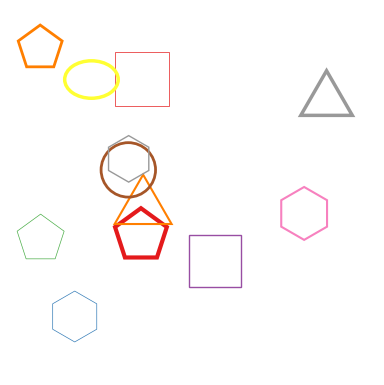[{"shape": "square", "thickness": 0.5, "radius": 0.35, "center": [0.369, 0.794]}, {"shape": "pentagon", "thickness": 3, "radius": 0.35, "center": [0.366, 0.388]}, {"shape": "hexagon", "thickness": 0.5, "radius": 0.33, "center": [0.194, 0.178]}, {"shape": "pentagon", "thickness": 0.5, "radius": 0.32, "center": [0.106, 0.38]}, {"shape": "square", "thickness": 1, "radius": 0.34, "center": [0.559, 0.322]}, {"shape": "pentagon", "thickness": 2, "radius": 0.3, "center": [0.104, 0.875]}, {"shape": "triangle", "thickness": 1.5, "radius": 0.43, "center": [0.372, 0.461]}, {"shape": "oval", "thickness": 2.5, "radius": 0.35, "center": [0.238, 0.793]}, {"shape": "circle", "thickness": 2, "radius": 0.35, "center": [0.333, 0.559]}, {"shape": "hexagon", "thickness": 1.5, "radius": 0.34, "center": [0.79, 0.446]}, {"shape": "triangle", "thickness": 2.5, "radius": 0.39, "center": [0.848, 0.739]}, {"shape": "hexagon", "thickness": 1, "radius": 0.3, "center": [0.334, 0.587]}]